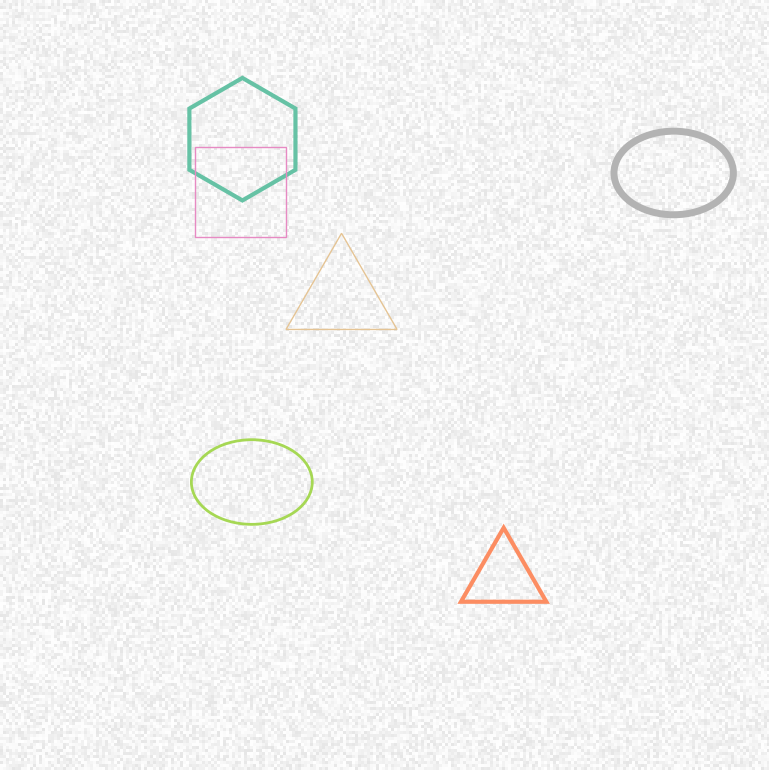[{"shape": "hexagon", "thickness": 1.5, "radius": 0.4, "center": [0.315, 0.819]}, {"shape": "triangle", "thickness": 1.5, "radius": 0.32, "center": [0.654, 0.251]}, {"shape": "square", "thickness": 0.5, "radius": 0.29, "center": [0.312, 0.751]}, {"shape": "oval", "thickness": 1, "radius": 0.39, "center": [0.327, 0.374]}, {"shape": "triangle", "thickness": 0.5, "radius": 0.42, "center": [0.444, 0.614]}, {"shape": "oval", "thickness": 2.5, "radius": 0.39, "center": [0.875, 0.775]}]